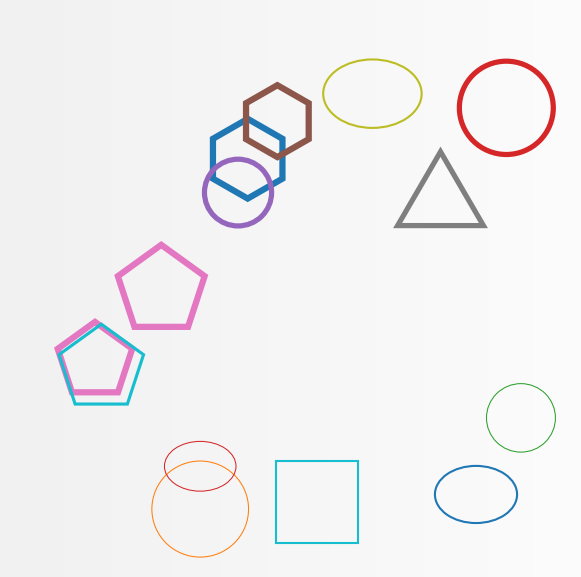[{"shape": "hexagon", "thickness": 3, "radius": 0.35, "center": [0.426, 0.724]}, {"shape": "oval", "thickness": 1, "radius": 0.35, "center": [0.819, 0.143]}, {"shape": "circle", "thickness": 0.5, "radius": 0.42, "center": [0.344, 0.118]}, {"shape": "circle", "thickness": 0.5, "radius": 0.3, "center": [0.896, 0.276]}, {"shape": "oval", "thickness": 0.5, "radius": 0.31, "center": [0.344, 0.192]}, {"shape": "circle", "thickness": 2.5, "radius": 0.4, "center": [0.871, 0.812]}, {"shape": "circle", "thickness": 2.5, "radius": 0.29, "center": [0.41, 0.666]}, {"shape": "hexagon", "thickness": 3, "radius": 0.31, "center": [0.477, 0.789]}, {"shape": "pentagon", "thickness": 3, "radius": 0.39, "center": [0.277, 0.497]}, {"shape": "pentagon", "thickness": 3, "radius": 0.34, "center": [0.163, 0.374]}, {"shape": "triangle", "thickness": 2.5, "radius": 0.43, "center": [0.758, 0.651]}, {"shape": "oval", "thickness": 1, "radius": 0.42, "center": [0.641, 0.837]}, {"shape": "square", "thickness": 1, "radius": 0.35, "center": [0.546, 0.13]}, {"shape": "pentagon", "thickness": 1.5, "radius": 0.38, "center": [0.174, 0.361]}]